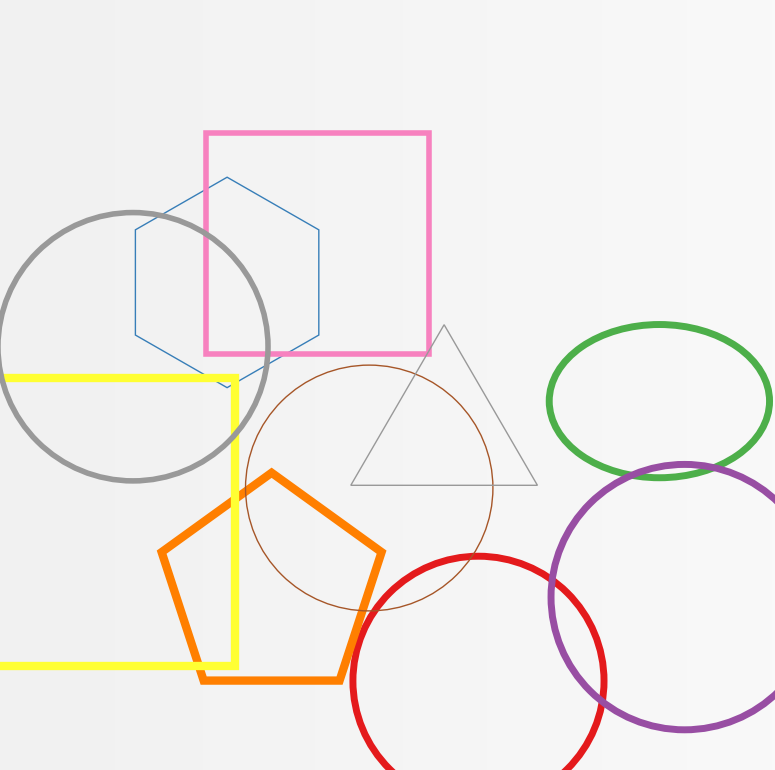[{"shape": "circle", "thickness": 2.5, "radius": 0.81, "center": [0.617, 0.116]}, {"shape": "hexagon", "thickness": 0.5, "radius": 0.68, "center": [0.293, 0.633]}, {"shape": "oval", "thickness": 2.5, "radius": 0.71, "center": [0.851, 0.479]}, {"shape": "circle", "thickness": 2.5, "radius": 0.86, "center": [0.883, 0.225]}, {"shape": "pentagon", "thickness": 3, "radius": 0.75, "center": [0.35, 0.237]}, {"shape": "square", "thickness": 3, "radius": 0.93, "center": [0.116, 0.322]}, {"shape": "circle", "thickness": 0.5, "radius": 0.8, "center": [0.476, 0.366]}, {"shape": "square", "thickness": 2, "radius": 0.72, "center": [0.41, 0.684]}, {"shape": "triangle", "thickness": 0.5, "radius": 0.7, "center": [0.573, 0.439]}, {"shape": "circle", "thickness": 2, "radius": 0.87, "center": [0.172, 0.55]}]